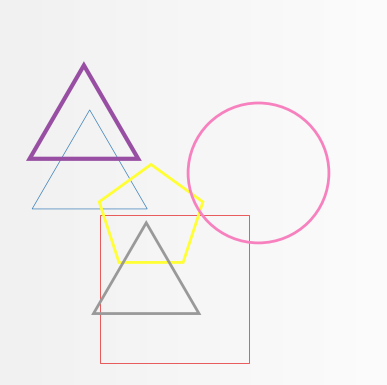[{"shape": "square", "thickness": 0.5, "radius": 0.96, "center": [0.451, 0.25]}, {"shape": "triangle", "thickness": 0.5, "radius": 0.86, "center": [0.231, 0.543]}, {"shape": "triangle", "thickness": 3, "radius": 0.81, "center": [0.216, 0.668]}, {"shape": "pentagon", "thickness": 2, "radius": 0.7, "center": [0.39, 0.432]}, {"shape": "circle", "thickness": 2, "radius": 0.91, "center": [0.667, 0.551]}, {"shape": "triangle", "thickness": 2, "radius": 0.79, "center": [0.377, 0.264]}]